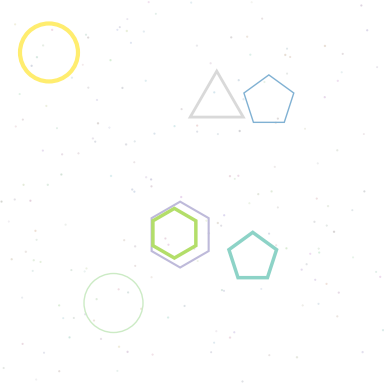[{"shape": "pentagon", "thickness": 2.5, "radius": 0.33, "center": [0.656, 0.331]}, {"shape": "hexagon", "thickness": 1.5, "radius": 0.43, "center": [0.468, 0.391]}, {"shape": "pentagon", "thickness": 1, "radius": 0.34, "center": [0.698, 0.737]}, {"shape": "hexagon", "thickness": 2.5, "radius": 0.32, "center": [0.453, 0.394]}, {"shape": "triangle", "thickness": 2, "radius": 0.4, "center": [0.563, 0.736]}, {"shape": "circle", "thickness": 1, "radius": 0.38, "center": [0.295, 0.213]}, {"shape": "circle", "thickness": 3, "radius": 0.38, "center": [0.127, 0.864]}]